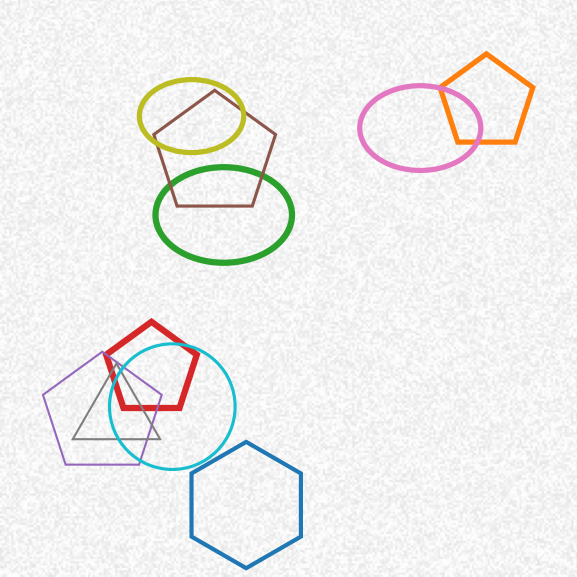[{"shape": "hexagon", "thickness": 2, "radius": 0.55, "center": [0.426, 0.125]}, {"shape": "pentagon", "thickness": 2.5, "radius": 0.42, "center": [0.842, 0.821]}, {"shape": "oval", "thickness": 3, "radius": 0.59, "center": [0.387, 0.627]}, {"shape": "pentagon", "thickness": 3, "radius": 0.41, "center": [0.262, 0.359]}, {"shape": "pentagon", "thickness": 1, "radius": 0.54, "center": [0.177, 0.282]}, {"shape": "pentagon", "thickness": 1.5, "radius": 0.55, "center": [0.372, 0.732]}, {"shape": "oval", "thickness": 2.5, "radius": 0.52, "center": [0.728, 0.777]}, {"shape": "triangle", "thickness": 1, "radius": 0.44, "center": [0.202, 0.282]}, {"shape": "oval", "thickness": 2.5, "radius": 0.45, "center": [0.332, 0.798]}, {"shape": "circle", "thickness": 1.5, "radius": 0.54, "center": [0.298, 0.295]}]